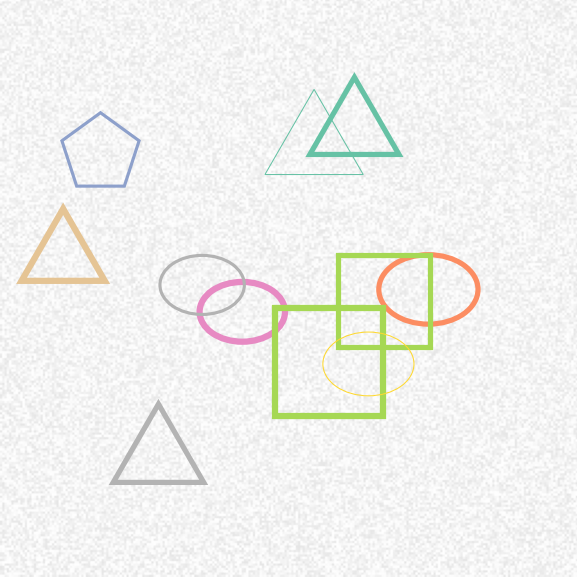[{"shape": "triangle", "thickness": 2.5, "radius": 0.45, "center": [0.614, 0.776]}, {"shape": "triangle", "thickness": 0.5, "radius": 0.49, "center": [0.544, 0.746]}, {"shape": "oval", "thickness": 2.5, "radius": 0.43, "center": [0.742, 0.498]}, {"shape": "pentagon", "thickness": 1.5, "radius": 0.35, "center": [0.174, 0.734]}, {"shape": "oval", "thickness": 3, "radius": 0.37, "center": [0.42, 0.459]}, {"shape": "square", "thickness": 2.5, "radius": 0.4, "center": [0.665, 0.478]}, {"shape": "square", "thickness": 3, "radius": 0.47, "center": [0.57, 0.373]}, {"shape": "oval", "thickness": 0.5, "radius": 0.39, "center": [0.638, 0.369]}, {"shape": "triangle", "thickness": 3, "radius": 0.42, "center": [0.109, 0.554]}, {"shape": "triangle", "thickness": 2.5, "radius": 0.45, "center": [0.274, 0.209]}, {"shape": "oval", "thickness": 1.5, "radius": 0.37, "center": [0.35, 0.506]}]